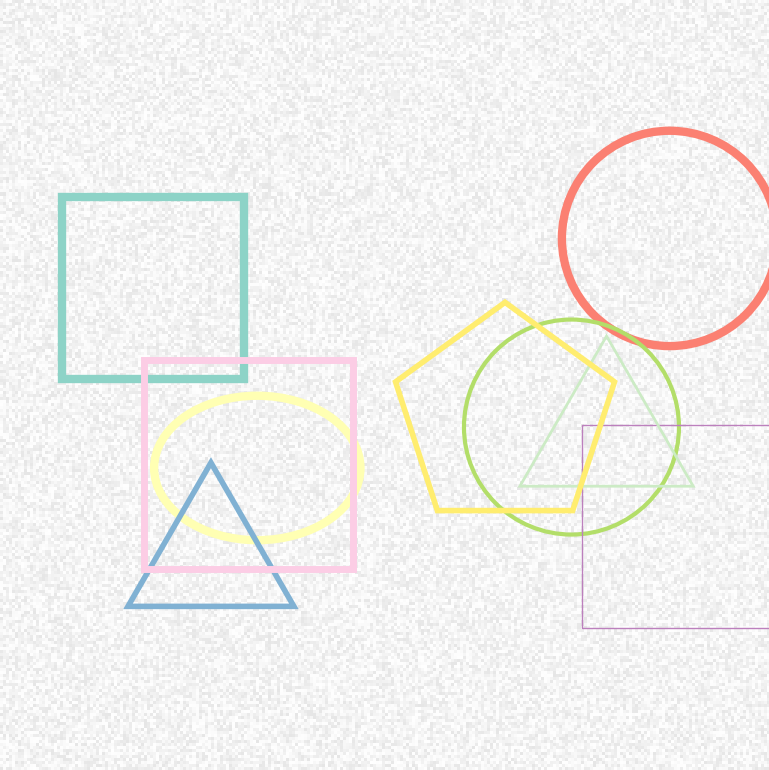[{"shape": "square", "thickness": 3, "radius": 0.59, "center": [0.199, 0.626]}, {"shape": "oval", "thickness": 3, "radius": 0.67, "center": [0.334, 0.392]}, {"shape": "circle", "thickness": 3, "radius": 0.7, "center": [0.87, 0.69]}, {"shape": "triangle", "thickness": 2, "radius": 0.62, "center": [0.274, 0.275]}, {"shape": "circle", "thickness": 1.5, "radius": 0.7, "center": [0.742, 0.445]}, {"shape": "square", "thickness": 2.5, "radius": 0.68, "center": [0.323, 0.397]}, {"shape": "square", "thickness": 0.5, "radius": 0.66, "center": [0.888, 0.317]}, {"shape": "triangle", "thickness": 1, "radius": 0.65, "center": [0.788, 0.434]}, {"shape": "pentagon", "thickness": 2, "radius": 0.75, "center": [0.656, 0.458]}]